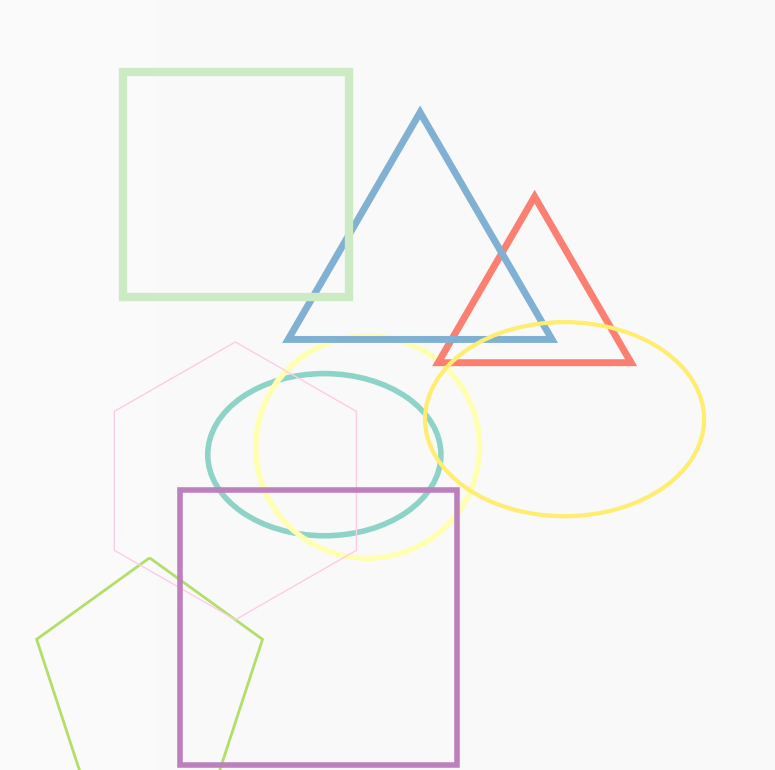[{"shape": "oval", "thickness": 2, "radius": 0.75, "center": [0.418, 0.41]}, {"shape": "circle", "thickness": 2, "radius": 0.72, "center": [0.474, 0.419]}, {"shape": "triangle", "thickness": 2.5, "radius": 0.72, "center": [0.69, 0.601]}, {"shape": "triangle", "thickness": 2.5, "radius": 0.98, "center": [0.542, 0.657]}, {"shape": "pentagon", "thickness": 1, "radius": 0.77, "center": [0.193, 0.122]}, {"shape": "hexagon", "thickness": 0.5, "radius": 0.9, "center": [0.304, 0.376]}, {"shape": "square", "thickness": 2, "radius": 0.89, "center": [0.411, 0.186]}, {"shape": "square", "thickness": 3, "radius": 0.73, "center": [0.305, 0.76]}, {"shape": "oval", "thickness": 1.5, "radius": 0.9, "center": [0.728, 0.456]}]